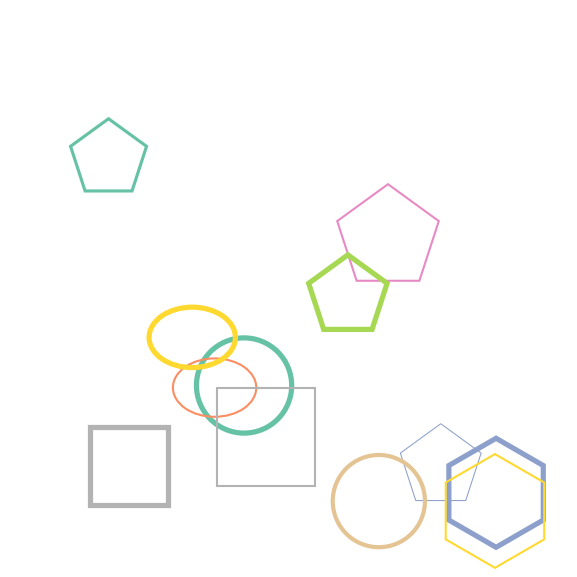[{"shape": "pentagon", "thickness": 1.5, "radius": 0.35, "center": [0.188, 0.724]}, {"shape": "circle", "thickness": 2.5, "radius": 0.41, "center": [0.423, 0.332]}, {"shape": "oval", "thickness": 1, "radius": 0.36, "center": [0.372, 0.328]}, {"shape": "pentagon", "thickness": 0.5, "radius": 0.37, "center": [0.763, 0.192]}, {"shape": "hexagon", "thickness": 2.5, "radius": 0.47, "center": [0.859, 0.146]}, {"shape": "pentagon", "thickness": 1, "radius": 0.46, "center": [0.672, 0.588]}, {"shape": "pentagon", "thickness": 2.5, "radius": 0.36, "center": [0.602, 0.486]}, {"shape": "hexagon", "thickness": 1, "radius": 0.49, "center": [0.857, 0.114]}, {"shape": "oval", "thickness": 2.5, "radius": 0.37, "center": [0.333, 0.415]}, {"shape": "circle", "thickness": 2, "radius": 0.4, "center": [0.656, 0.131]}, {"shape": "square", "thickness": 2.5, "radius": 0.34, "center": [0.223, 0.192]}, {"shape": "square", "thickness": 1, "radius": 0.43, "center": [0.46, 0.243]}]